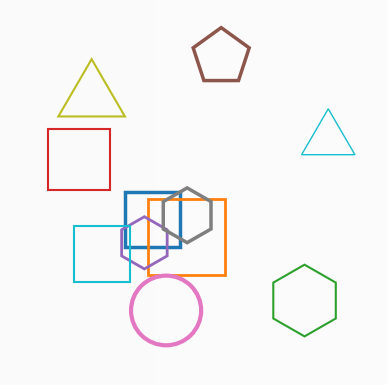[{"shape": "square", "thickness": 2.5, "radius": 0.35, "center": [0.394, 0.43]}, {"shape": "square", "thickness": 2, "radius": 0.49, "center": [0.482, 0.385]}, {"shape": "hexagon", "thickness": 1.5, "radius": 0.47, "center": [0.786, 0.219]}, {"shape": "square", "thickness": 1.5, "radius": 0.4, "center": [0.204, 0.586]}, {"shape": "hexagon", "thickness": 2, "radius": 0.34, "center": [0.373, 0.369]}, {"shape": "pentagon", "thickness": 2.5, "radius": 0.38, "center": [0.571, 0.852]}, {"shape": "circle", "thickness": 3, "radius": 0.45, "center": [0.429, 0.194]}, {"shape": "hexagon", "thickness": 2.5, "radius": 0.36, "center": [0.483, 0.441]}, {"shape": "triangle", "thickness": 1.5, "radius": 0.5, "center": [0.236, 0.747]}, {"shape": "triangle", "thickness": 1, "radius": 0.4, "center": [0.847, 0.638]}, {"shape": "square", "thickness": 1.5, "radius": 0.36, "center": [0.262, 0.34]}]